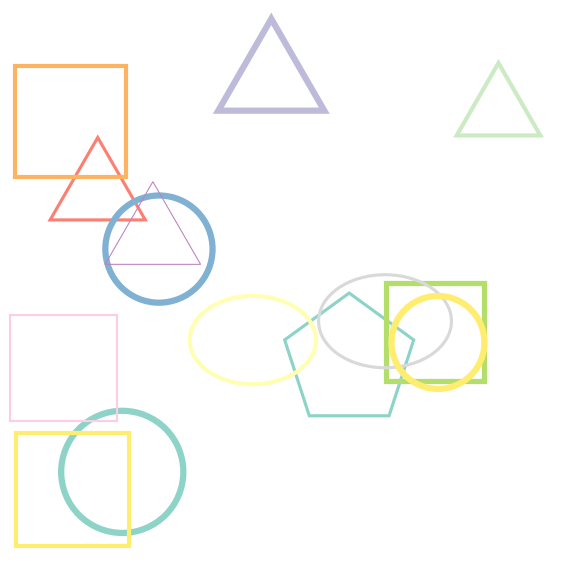[{"shape": "pentagon", "thickness": 1.5, "radius": 0.59, "center": [0.605, 0.374]}, {"shape": "circle", "thickness": 3, "radius": 0.53, "center": [0.212, 0.182]}, {"shape": "oval", "thickness": 2, "radius": 0.55, "center": [0.438, 0.41]}, {"shape": "triangle", "thickness": 3, "radius": 0.53, "center": [0.47, 0.86]}, {"shape": "triangle", "thickness": 1.5, "radius": 0.48, "center": [0.169, 0.666]}, {"shape": "circle", "thickness": 3, "radius": 0.46, "center": [0.275, 0.568]}, {"shape": "square", "thickness": 2, "radius": 0.48, "center": [0.122, 0.789]}, {"shape": "square", "thickness": 2.5, "radius": 0.42, "center": [0.753, 0.424]}, {"shape": "square", "thickness": 1, "radius": 0.46, "center": [0.11, 0.362]}, {"shape": "oval", "thickness": 1.5, "radius": 0.58, "center": [0.667, 0.443]}, {"shape": "triangle", "thickness": 0.5, "radius": 0.48, "center": [0.265, 0.589]}, {"shape": "triangle", "thickness": 2, "radius": 0.42, "center": [0.863, 0.806]}, {"shape": "square", "thickness": 2, "radius": 0.49, "center": [0.126, 0.152]}, {"shape": "circle", "thickness": 3, "radius": 0.4, "center": [0.758, 0.406]}]